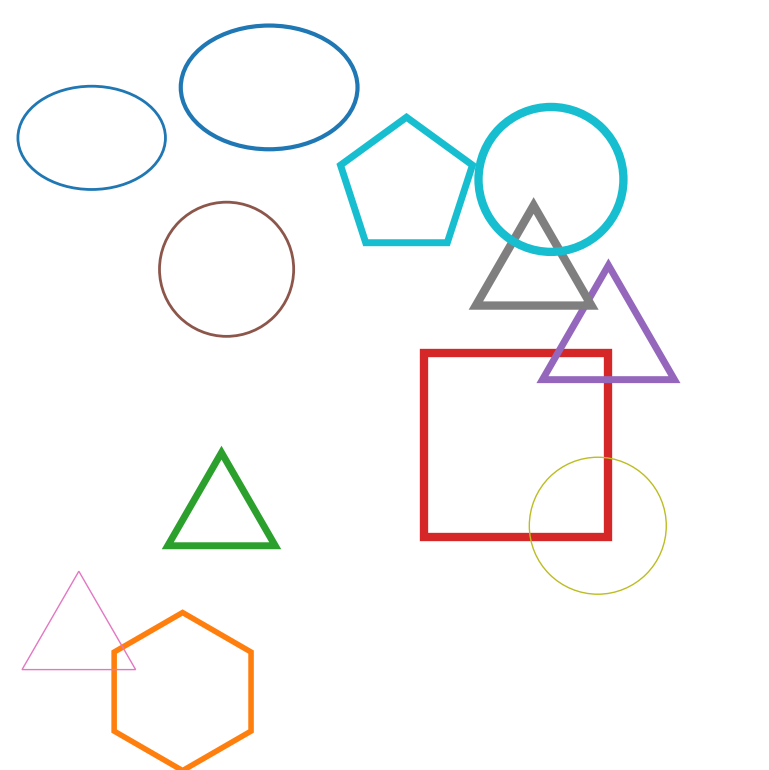[{"shape": "oval", "thickness": 1.5, "radius": 0.57, "center": [0.35, 0.886]}, {"shape": "oval", "thickness": 1, "radius": 0.48, "center": [0.119, 0.821]}, {"shape": "hexagon", "thickness": 2, "radius": 0.51, "center": [0.237, 0.102]}, {"shape": "triangle", "thickness": 2.5, "radius": 0.4, "center": [0.288, 0.332]}, {"shape": "square", "thickness": 3, "radius": 0.6, "center": [0.67, 0.422]}, {"shape": "triangle", "thickness": 2.5, "radius": 0.49, "center": [0.79, 0.556]}, {"shape": "circle", "thickness": 1, "radius": 0.44, "center": [0.294, 0.65]}, {"shape": "triangle", "thickness": 0.5, "radius": 0.43, "center": [0.102, 0.173]}, {"shape": "triangle", "thickness": 3, "radius": 0.43, "center": [0.693, 0.646]}, {"shape": "circle", "thickness": 0.5, "radius": 0.44, "center": [0.776, 0.317]}, {"shape": "circle", "thickness": 3, "radius": 0.47, "center": [0.716, 0.767]}, {"shape": "pentagon", "thickness": 2.5, "radius": 0.45, "center": [0.528, 0.758]}]